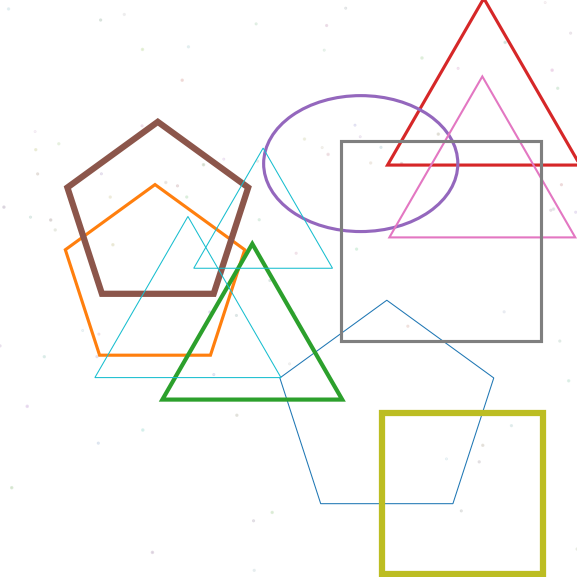[{"shape": "pentagon", "thickness": 0.5, "radius": 0.97, "center": [0.67, 0.285]}, {"shape": "pentagon", "thickness": 1.5, "radius": 0.82, "center": [0.268, 0.516]}, {"shape": "triangle", "thickness": 2, "radius": 0.9, "center": [0.437, 0.397]}, {"shape": "triangle", "thickness": 1.5, "radius": 0.96, "center": [0.838, 0.81]}, {"shape": "oval", "thickness": 1.5, "radius": 0.84, "center": [0.625, 0.716]}, {"shape": "pentagon", "thickness": 3, "radius": 0.82, "center": [0.273, 0.624]}, {"shape": "triangle", "thickness": 1, "radius": 0.93, "center": [0.835, 0.681]}, {"shape": "square", "thickness": 1.5, "radius": 0.87, "center": [0.764, 0.582]}, {"shape": "square", "thickness": 3, "radius": 0.7, "center": [0.801, 0.145]}, {"shape": "triangle", "thickness": 0.5, "radius": 0.69, "center": [0.456, 0.604]}, {"shape": "triangle", "thickness": 0.5, "radius": 0.93, "center": [0.325, 0.438]}]